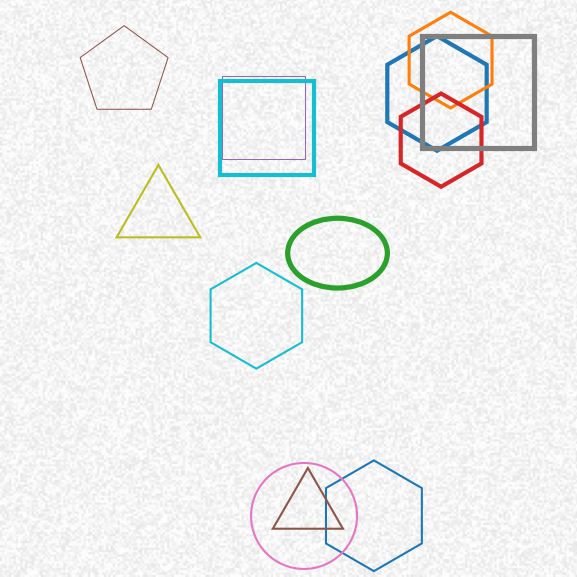[{"shape": "hexagon", "thickness": 1, "radius": 0.48, "center": [0.647, 0.106]}, {"shape": "hexagon", "thickness": 2, "radius": 0.5, "center": [0.757, 0.837]}, {"shape": "hexagon", "thickness": 1.5, "radius": 0.41, "center": [0.78, 0.895]}, {"shape": "oval", "thickness": 2.5, "radius": 0.43, "center": [0.584, 0.561]}, {"shape": "hexagon", "thickness": 2, "radius": 0.4, "center": [0.764, 0.756]}, {"shape": "square", "thickness": 0.5, "radius": 0.36, "center": [0.456, 0.795]}, {"shape": "pentagon", "thickness": 0.5, "radius": 0.4, "center": [0.215, 0.875]}, {"shape": "triangle", "thickness": 1, "radius": 0.35, "center": [0.533, 0.119]}, {"shape": "circle", "thickness": 1, "radius": 0.46, "center": [0.526, 0.106]}, {"shape": "square", "thickness": 2.5, "radius": 0.49, "center": [0.828, 0.839]}, {"shape": "triangle", "thickness": 1, "radius": 0.42, "center": [0.274, 0.63]}, {"shape": "square", "thickness": 2, "radius": 0.41, "center": [0.462, 0.778]}, {"shape": "hexagon", "thickness": 1, "radius": 0.46, "center": [0.444, 0.452]}]